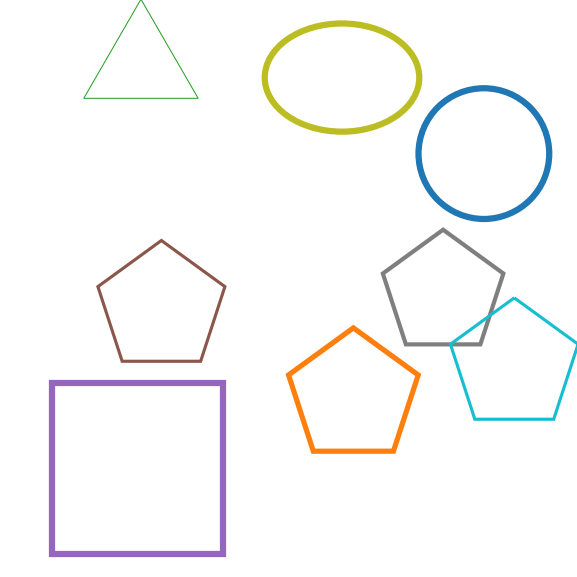[{"shape": "circle", "thickness": 3, "radius": 0.57, "center": [0.838, 0.733]}, {"shape": "pentagon", "thickness": 2.5, "radius": 0.59, "center": [0.612, 0.313]}, {"shape": "triangle", "thickness": 0.5, "radius": 0.57, "center": [0.244, 0.886]}, {"shape": "square", "thickness": 3, "radius": 0.74, "center": [0.238, 0.187]}, {"shape": "pentagon", "thickness": 1.5, "radius": 0.58, "center": [0.279, 0.467]}, {"shape": "pentagon", "thickness": 2, "radius": 0.55, "center": [0.767, 0.492]}, {"shape": "oval", "thickness": 3, "radius": 0.67, "center": [0.592, 0.865]}, {"shape": "pentagon", "thickness": 1.5, "radius": 0.58, "center": [0.891, 0.367]}]